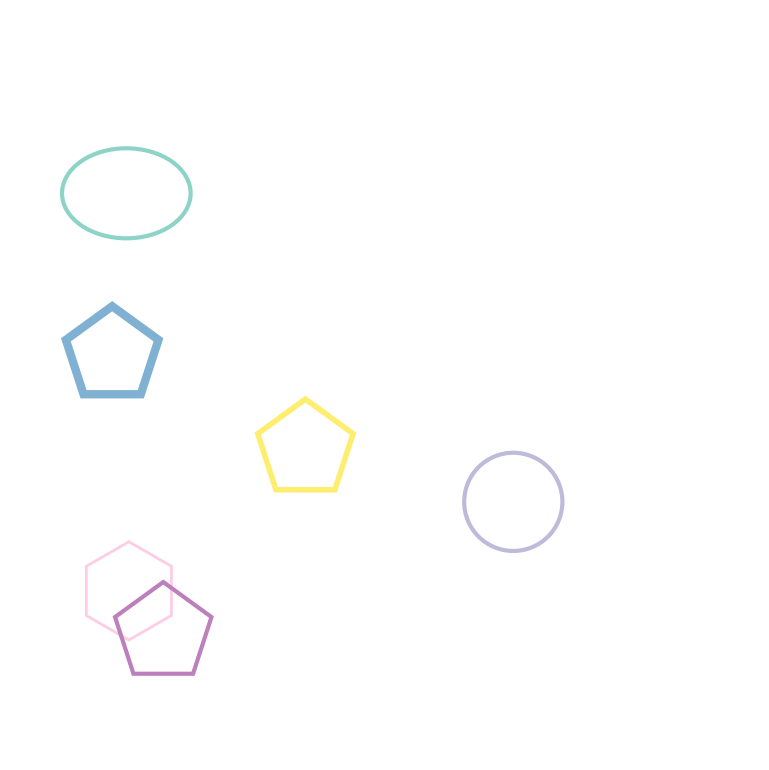[{"shape": "oval", "thickness": 1.5, "radius": 0.42, "center": [0.164, 0.749]}, {"shape": "circle", "thickness": 1.5, "radius": 0.32, "center": [0.667, 0.348]}, {"shape": "pentagon", "thickness": 3, "radius": 0.32, "center": [0.146, 0.539]}, {"shape": "hexagon", "thickness": 1, "radius": 0.32, "center": [0.167, 0.233]}, {"shape": "pentagon", "thickness": 1.5, "radius": 0.33, "center": [0.212, 0.178]}, {"shape": "pentagon", "thickness": 2, "radius": 0.33, "center": [0.397, 0.417]}]